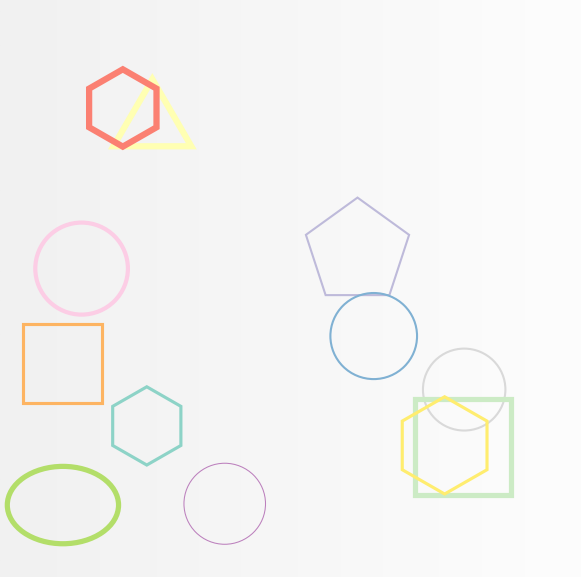[{"shape": "hexagon", "thickness": 1.5, "radius": 0.34, "center": [0.253, 0.262]}, {"shape": "triangle", "thickness": 3, "radius": 0.39, "center": [0.262, 0.785]}, {"shape": "pentagon", "thickness": 1, "radius": 0.47, "center": [0.615, 0.564]}, {"shape": "hexagon", "thickness": 3, "radius": 0.33, "center": [0.211, 0.812]}, {"shape": "circle", "thickness": 1, "radius": 0.37, "center": [0.643, 0.417]}, {"shape": "square", "thickness": 1.5, "radius": 0.34, "center": [0.107, 0.37]}, {"shape": "oval", "thickness": 2.5, "radius": 0.48, "center": [0.108, 0.125]}, {"shape": "circle", "thickness": 2, "radius": 0.4, "center": [0.14, 0.534]}, {"shape": "circle", "thickness": 1, "radius": 0.35, "center": [0.799, 0.325]}, {"shape": "circle", "thickness": 0.5, "radius": 0.35, "center": [0.387, 0.127]}, {"shape": "square", "thickness": 2.5, "radius": 0.41, "center": [0.797, 0.225]}, {"shape": "hexagon", "thickness": 1.5, "radius": 0.42, "center": [0.765, 0.228]}]